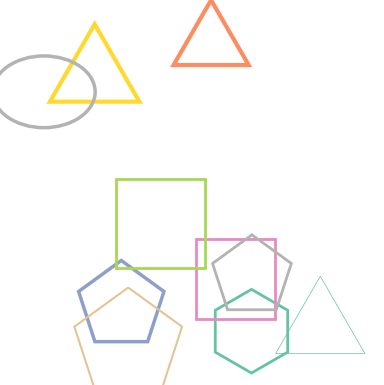[{"shape": "hexagon", "thickness": 2, "radius": 0.54, "center": [0.653, 0.14]}, {"shape": "triangle", "thickness": 0.5, "radius": 0.67, "center": [0.832, 0.149]}, {"shape": "triangle", "thickness": 3, "radius": 0.56, "center": [0.548, 0.887]}, {"shape": "pentagon", "thickness": 2.5, "radius": 0.58, "center": [0.315, 0.207]}, {"shape": "square", "thickness": 2, "radius": 0.52, "center": [0.612, 0.276]}, {"shape": "square", "thickness": 2, "radius": 0.58, "center": [0.416, 0.42]}, {"shape": "triangle", "thickness": 3, "radius": 0.67, "center": [0.246, 0.803]}, {"shape": "pentagon", "thickness": 1.5, "radius": 0.74, "center": [0.333, 0.106]}, {"shape": "oval", "thickness": 2.5, "radius": 0.67, "center": [0.114, 0.762]}, {"shape": "pentagon", "thickness": 2, "radius": 0.54, "center": [0.654, 0.283]}]